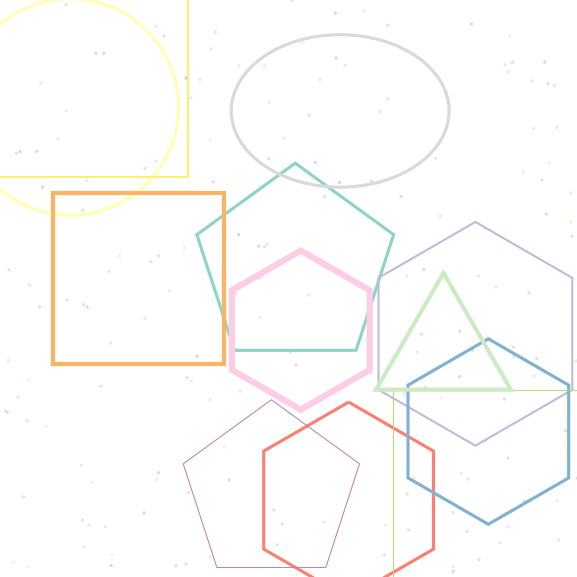[{"shape": "pentagon", "thickness": 1.5, "radius": 0.9, "center": [0.511, 0.537]}, {"shape": "circle", "thickness": 1.5, "radius": 0.94, "center": [0.122, 0.814]}, {"shape": "hexagon", "thickness": 1, "radius": 0.97, "center": [0.823, 0.421]}, {"shape": "hexagon", "thickness": 1.5, "radius": 0.85, "center": [0.604, 0.133]}, {"shape": "hexagon", "thickness": 1.5, "radius": 0.8, "center": [0.846, 0.252]}, {"shape": "square", "thickness": 2, "radius": 0.74, "center": [0.239, 0.516]}, {"shape": "square", "thickness": 0.5, "radius": 0.83, "center": [0.847, 0.157]}, {"shape": "hexagon", "thickness": 3, "radius": 0.69, "center": [0.521, 0.427]}, {"shape": "oval", "thickness": 1.5, "radius": 0.94, "center": [0.589, 0.807]}, {"shape": "pentagon", "thickness": 0.5, "radius": 0.8, "center": [0.47, 0.146]}, {"shape": "triangle", "thickness": 2, "radius": 0.67, "center": [0.768, 0.392]}, {"shape": "square", "thickness": 1, "radius": 0.87, "center": [0.151, 0.867]}]